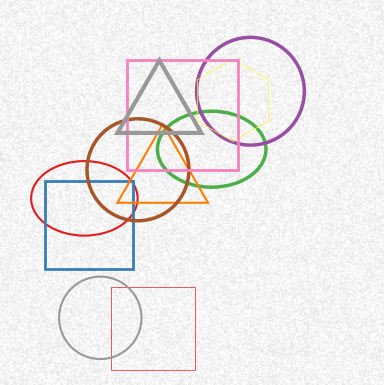[{"shape": "oval", "thickness": 1.5, "radius": 0.69, "center": [0.219, 0.485]}, {"shape": "square", "thickness": 0.5, "radius": 0.54, "center": [0.396, 0.146]}, {"shape": "square", "thickness": 2, "radius": 0.57, "center": [0.231, 0.415]}, {"shape": "oval", "thickness": 2.5, "radius": 0.7, "center": [0.55, 0.612]}, {"shape": "circle", "thickness": 2.5, "radius": 0.7, "center": [0.651, 0.763]}, {"shape": "triangle", "thickness": 1.5, "radius": 0.68, "center": [0.423, 0.541]}, {"shape": "hexagon", "thickness": 0.5, "radius": 0.53, "center": [0.605, 0.739]}, {"shape": "circle", "thickness": 2.5, "radius": 0.66, "center": [0.358, 0.559]}, {"shape": "square", "thickness": 2, "radius": 0.72, "center": [0.474, 0.701]}, {"shape": "triangle", "thickness": 3, "radius": 0.63, "center": [0.414, 0.718]}, {"shape": "circle", "thickness": 1.5, "radius": 0.54, "center": [0.261, 0.174]}]